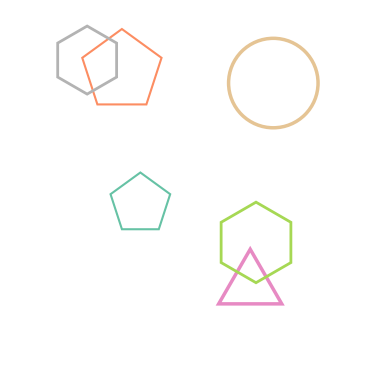[{"shape": "pentagon", "thickness": 1.5, "radius": 0.41, "center": [0.365, 0.47]}, {"shape": "pentagon", "thickness": 1.5, "radius": 0.54, "center": [0.317, 0.816]}, {"shape": "triangle", "thickness": 2.5, "radius": 0.47, "center": [0.65, 0.258]}, {"shape": "hexagon", "thickness": 2, "radius": 0.52, "center": [0.665, 0.37]}, {"shape": "circle", "thickness": 2.5, "radius": 0.58, "center": [0.71, 0.784]}, {"shape": "hexagon", "thickness": 2, "radius": 0.44, "center": [0.226, 0.844]}]